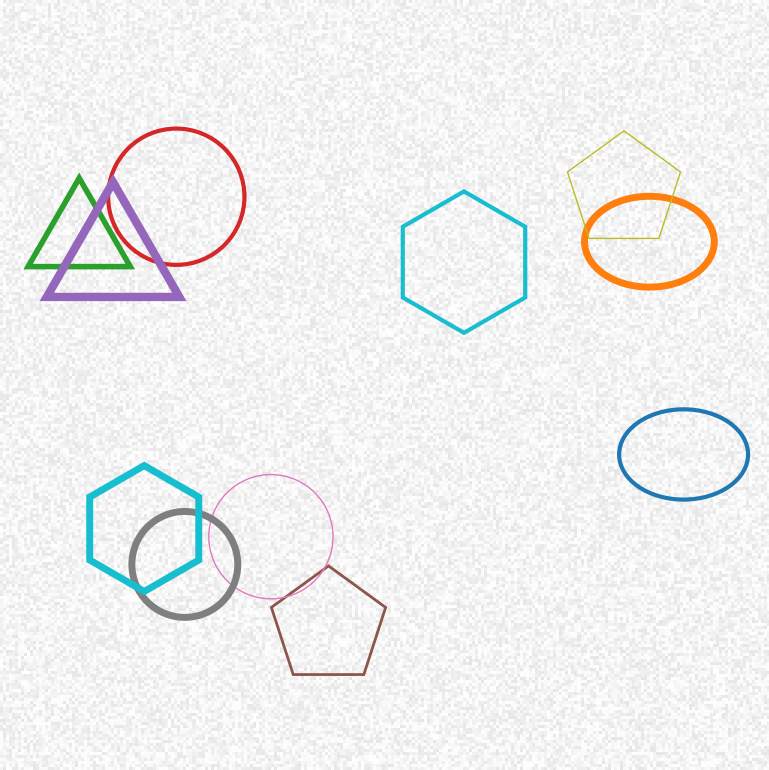[{"shape": "oval", "thickness": 1.5, "radius": 0.42, "center": [0.888, 0.41]}, {"shape": "oval", "thickness": 2.5, "radius": 0.42, "center": [0.843, 0.686]}, {"shape": "triangle", "thickness": 2, "radius": 0.38, "center": [0.103, 0.692]}, {"shape": "circle", "thickness": 1.5, "radius": 0.44, "center": [0.229, 0.745]}, {"shape": "triangle", "thickness": 3, "radius": 0.5, "center": [0.147, 0.664]}, {"shape": "pentagon", "thickness": 1, "radius": 0.39, "center": [0.427, 0.187]}, {"shape": "circle", "thickness": 0.5, "radius": 0.4, "center": [0.352, 0.303]}, {"shape": "circle", "thickness": 2.5, "radius": 0.34, "center": [0.24, 0.267]}, {"shape": "pentagon", "thickness": 0.5, "radius": 0.39, "center": [0.81, 0.753]}, {"shape": "hexagon", "thickness": 2.5, "radius": 0.41, "center": [0.187, 0.314]}, {"shape": "hexagon", "thickness": 1.5, "radius": 0.46, "center": [0.603, 0.66]}]